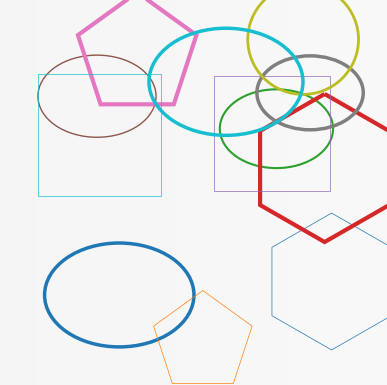[{"shape": "oval", "thickness": 2.5, "radius": 0.96, "center": [0.308, 0.234]}, {"shape": "hexagon", "thickness": 0.5, "radius": 0.89, "center": [0.856, 0.269]}, {"shape": "pentagon", "thickness": 0.5, "radius": 0.67, "center": [0.523, 0.112]}, {"shape": "oval", "thickness": 1.5, "radius": 0.73, "center": [0.713, 0.666]}, {"shape": "hexagon", "thickness": 3, "radius": 0.96, "center": [0.838, 0.564]}, {"shape": "square", "thickness": 0.5, "radius": 0.75, "center": [0.702, 0.653]}, {"shape": "oval", "thickness": 1, "radius": 0.76, "center": [0.25, 0.75]}, {"shape": "pentagon", "thickness": 3, "radius": 0.8, "center": [0.354, 0.859]}, {"shape": "oval", "thickness": 2.5, "radius": 0.69, "center": [0.8, 0.759]}, {"shape": "circle", "thickness": 2, "radius": 0.71, "center": [0.782, 0.898]}, {"shape": "square", "thickness": 0.5, "radius": 0.8, "center": [0.257, 0.65]}, {"shape": "oval", "thickness": 2.5, "radius": 0.99, "center": [0.583, 0.788]}]